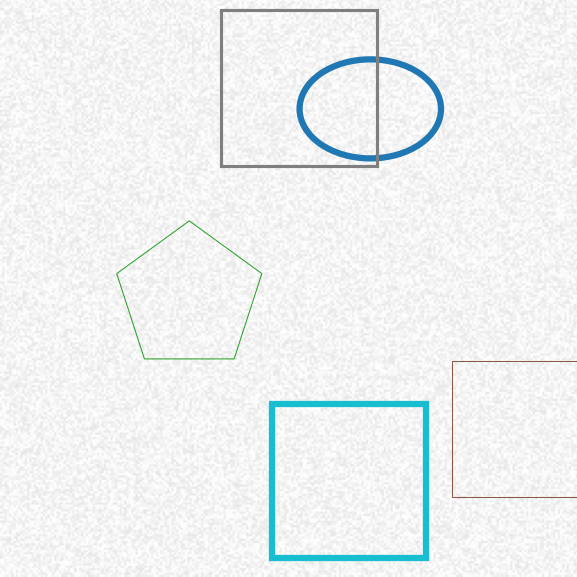[{"shape": "oval", "thickness": 3, "radius": 0.61, "center": [0.641, 0.811]}, {"shape": "pentagon", "thickness": 0.5, "radius": 0.66, "center": [0.328, 0.485]}, {"shape": "square", "thickness": 0.5, "radius": 0.59, "center": [0.9, 0.256]}, {"shape": "square", "thickness": 1.5, "radius": 0.67, "center": [0.517, 0.846]}, {"shape": "square", "thickness": 3, "radius": 0.67, "center": [0.605, 0.166]}]